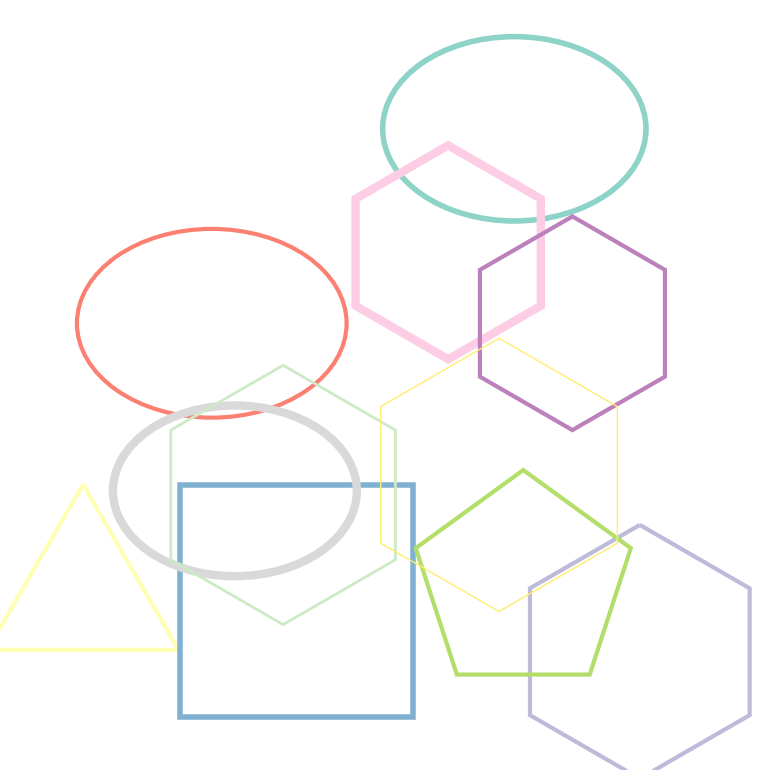[{"shape": "oval", "thickness": 2, "radius": 0.86, "center": [0.668, 0.833]}, {"shape": "triangle", "thickness": 1.5, "radius": 0.72, "center": [0.108, 0.228]}, {"shape": "hexagon", "thickness": 1.5, "radius": 0.82, "center": [0.831, 0.154]}, {"shape": "oval", "thickness": 1.5, "radius": 0.88, "center": [0.275, 0.58]}, {"shape": "square", "thickness": 2, "radius": 0.76, "center": [0.385, 0.219]}, {"shape": "pentagon", "thickness": 1.5, "radius": 0.73, "center": [0.68, 0.243]}, {"shape": "hexagon", "thickness": 3, "radius": 0.69, "center": [0.582, 0.672]}, {"shape": "oval", "thickness": 3, "radius": 0.79, "center": [0.305, 0.363]}, {"shape": "hexagon", "thickness": 1.5, "radius": 0.69, "center": [0.743, 0.58]}, {"shape": "hexagon", "thickness": 1, "radius": 0.84, "center": [0.368, 0.357]}, {"shape": "hexagon", "thickness": 0.5, "radius": 0.89, "center": [0.648, 0.383]}]